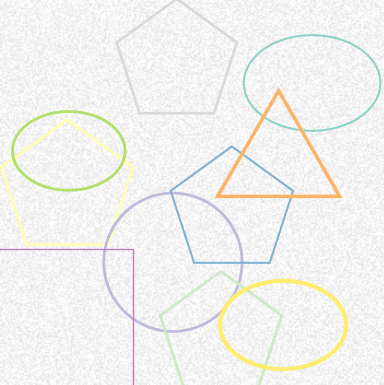[{"shape": "oval", "thickness": 1.5, "radius": 0.89, "center": [0.811, 0.784]}, {"shape": "pentagon", "thickness": 2, "radius": 0.9, "center": [0.175, 0.51]}, {"shape": "circle", "thickness": 2, "radius": 0.9, "center": [0.449, 0.319]}, {"shape": "pentagon", "thickness": 1.5, "radius": 0.84, "center": [0.602, 0.453]}, {"shape": "triangle", "thickness": 2.5, "radius": 0.91, "center": [0.724, 0.581]}, {"shape": "oval", "thickness": 2, "radius": 0.73, "center": [0.179, 0.608]}, {"shape": "pentagon", "thickness": 2, "radius": 0.82, "center": [0.459, 0.839]}, {"shape": "square", "thickness": 1, "radius": 0.94, "center": [0.156, 0.163]}, {"shape": "pentagon", "thickness": 2, "radius": 0.83, "center": [0.574, 0.129]}, {"shape": "oval", "thickness": 3, "radius": 0.82, "center": [0.735, 0.156]}]